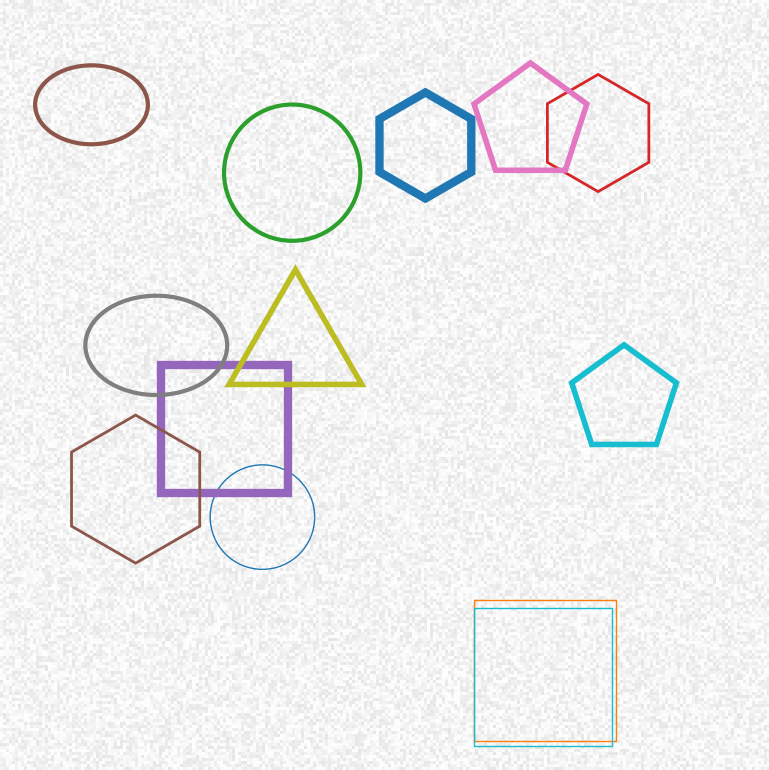[{"shape": "hexagon", "thickness": 3, "radius": 0.34, "center": [0.552, 0.811]}, {"shape": "circle", "thickness": 0.5, "radius": 0.34, "center": [0.341, 0.328]}, {"shape": "square", "thickness": 0.5, "radius": 0.46, "center": [0.708, 0.129]}, {"shape": "circle", "thickness": 1.5, "radius": 0.44, "center": [0.379, 0.776]}, {"shape": "hexagon", "thickness": 1, "radius": 0.38, "center": [0.777, 0.827]}, {"shape": "square", "thickness": 3, "radius": 0.41, "center": [0.291, 0.443]}, {"shape": "oval", "thickness": 1.5, "radius": 0.37, "center": [0.119, 0.864]}, {"shape": "hexagon", "thickness": 1, "radius": 0.48, "center": [0.176, 0.365]}, {"shape": "pentagon", "thickness": 2, "radius": 0.39, "center": [0.689, 0.841]}, {"shape": "oval", "thickness": 1.5, "radius": 0.46, "center": [0.203, 0.551]}, {"shape": "triangle", "thickness": 2, "radius": 0.5, "center": [0.384, 0.55]}, {"shape": "square", "thickness": 0.5, "radius": 0.45, "center": [0.706, 0.121]}, {"shape": "pentagon", "thickness": 2, "radius": 0.36, "center": [0.81, 0.481]}]